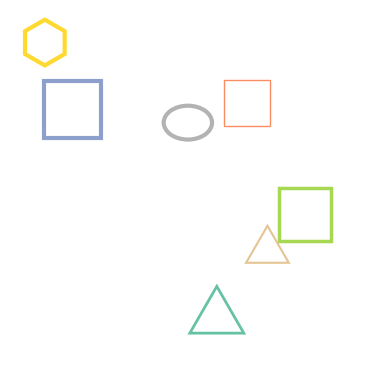[{"shape": "triangle", "thickness": 2, "radius": 0.4, "center": [0.563, 0.175]}, {"shape": "square", "thickness": 1, "radius": 0.3, "center": [0.641, 0.733]}, {"shape": "square", "thickness": 3, "radius": 0.37, "center": [0.189, 0.716]}, {"shape": "square", "thickness": 2.5, "radius": 0.34, "center": [0.792, 0.443]}, {"shape": "hexagon", "thickness": 3, "radius": 0.3, "center": [0.116, 0.889]}, {"shape": "triangle", "thickness": 1.5, "radius": 0.32, "center": [0.695, 0.349]}, {"shape": "oval", "thickness": 3, "radius": 0.31, "center": [0.488, 0.681]}]